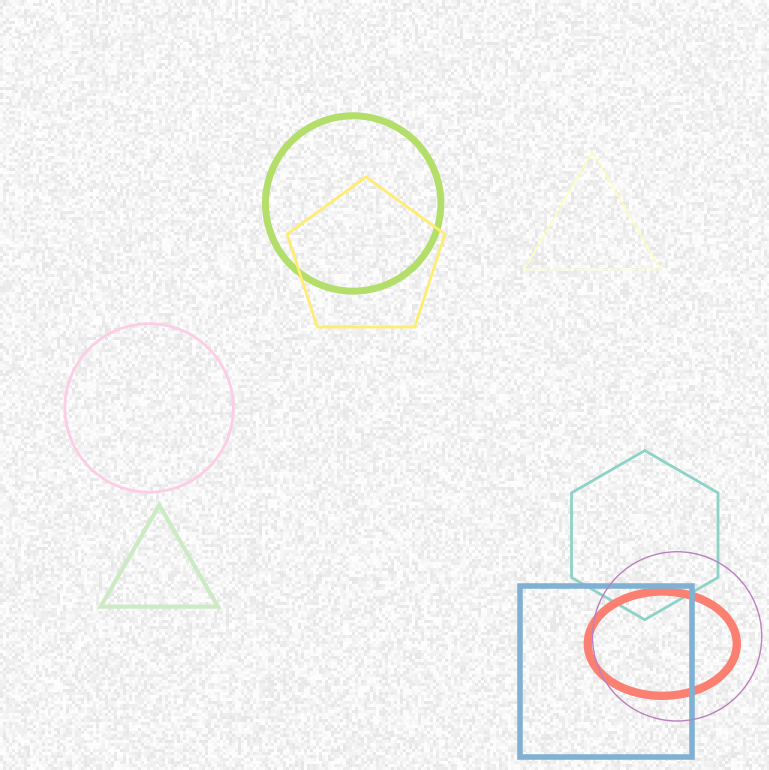[{"shape": "hexagon", "thickness": 1, "radius": 0.55, "center": [0.837, 0.305]}, {"shape": "triangle", "thickness": 0.5, "radius": 0.51, "center": [0.769, 0.701]}, {"shape": "oval", "thickness": 3, "radius": 0.48, "center": [0.86, 0.164]}, {"shape": "square", "thickness": 2, "radius": 0.56, "center": [0.787, 0.128]}, {"shape": "circle", "thickness": 2.5, "radius": 0.57, "center": [0.459, 0.736]}, {"shape": "circle", "thickness": 1, "radius": 0.55, "center": [0.194, 0.47]}, {"shape": "circle", "thickness": 0.5, "radius": 0.55, "center": [0.879, 0.174]}, {"shape": "triangle", "thickness": 1.5, "radius": 0.44, "center": [0.207, 0.256]}, {"shape": "pentagon", "thickness": 1, "radius": 0.54, "center": [0.475, 0.663]}]